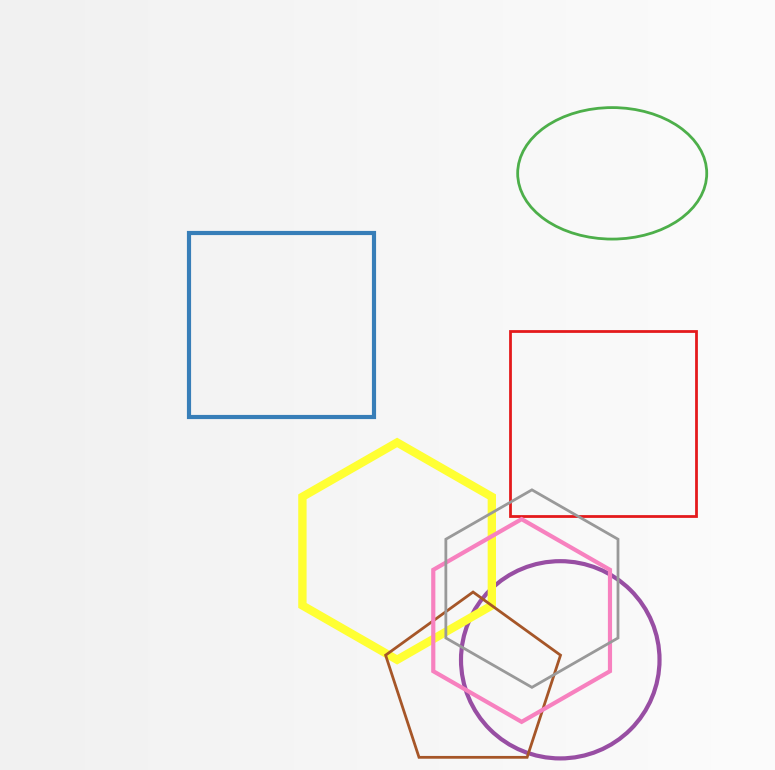[{"shape": "square", "thickness": 1, "radius": 0.6, "center": [0.778, 0.45]}, {"shape": "square", "thickness": 1.5, "radius": 0.6, "center": [0.364, 0.577]}, {"shape": "oval", "thickness": 1, "radius": 0.61, "center": [0.79, 0.775]}, {"shape": "circle", "thickness": 1.5, "radius": 0.64, "center": [0.723, 0.143]}, {"shape": "hexagon", "thickness": 3, "radius": 0.71, "center": [0.512, 0.284]}, {"shape": "pentagon", "thickness": 1, "radius": 0.59, "center": [0.61, 0.112]}, {"shape": "hexagon", "thickness": 1.5, "radius": 0.66, "center": [0.673, 0.194]}, {"shape": "hexagon", "thickness": 1, "radius": 0.64, "center": [0.686, 0.236]}]